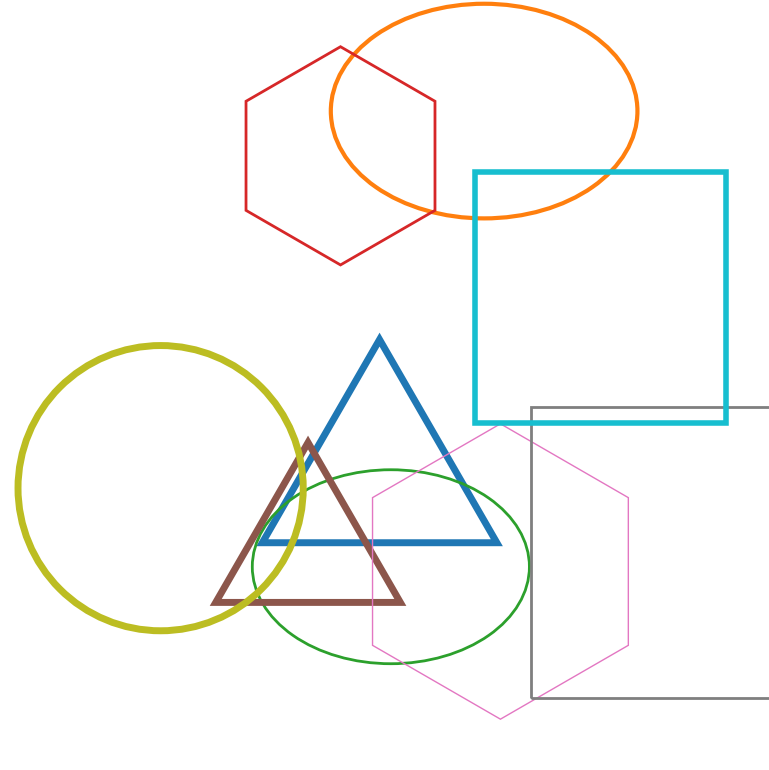[{"shape": "triangle", "thickness": 2.5, "radius": 0.88, "center": [0.493, 0.383]}, {"shape": "oval", "thickness": 1.5, "radius": 1.0, "center": [0.629, 0.856]}, {"shape": "oval", "thickness": 1, "radius": 0.9, "center": [0.508, 0.264]}, {"shape": "hexagon", "thickness": 1, "radius": 0.71, "center": [0.442, 0.798]}, {"shape": "triangle", "thickness": 2.5, "radius": 0.69, "center": [0.4, 0.287]}, {"shape": "hexagon", "thickness": 0.5, "radius": 0.96, "center": [0.65, 0.258]}, {"shape": "square", "thickness": 1, "radius": 0.95, "center": [0.879, 0.283]}, {"shape": "circle", "thickness": 2.5, "radius": 0.93, "center": [0.209, 0.366]}, {"shape": "square", "thickness": 2, "radius": 0.82, "center": [0.78, 0.613]}]